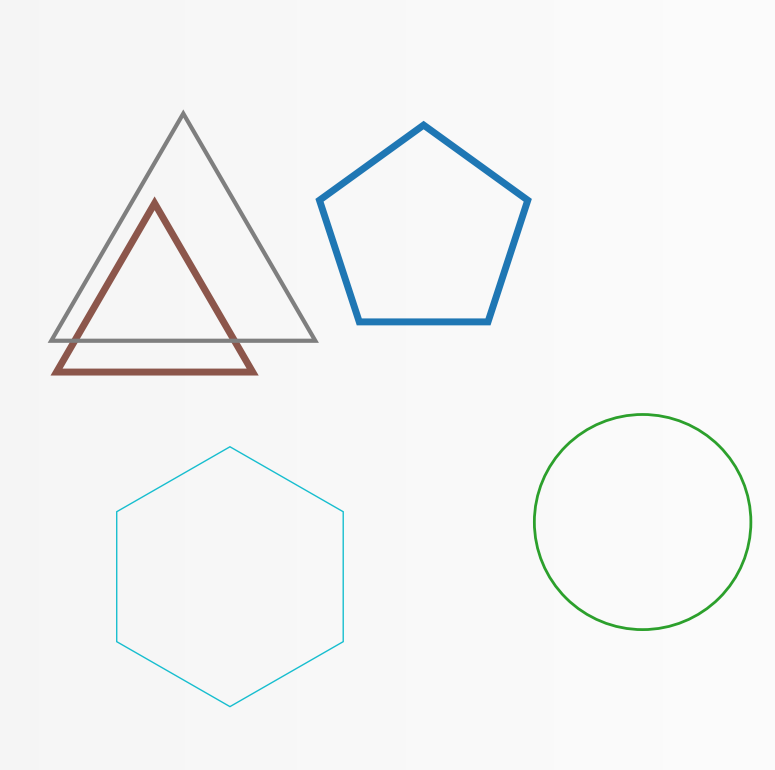[{"shape": "pentagon", "thickness": 2.5, "radius": 0.71, "center": [0.547, 0.696]}, {"shape": "circle", "thickness": 1, "radius": 0.7, "center": [0.829, 0.322]}, {"shape": "triangle", "thickness": 2.5, "radius": 0.73, "center": [0.199, 0.59]}, {"shape": "triangle", "thickness": 1.5, "radius": 0.98, "center": [0.237, 0.656]}, {"shape": "hexagon", "thickness": 0.5, "radius": 0.84, "center": [0.297, 0.251]}]